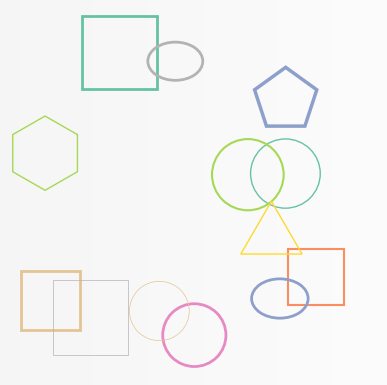[{"shape": "circle", "thickness": 1, "radius": 0.45, "center": [0.737, 0.549]}, {"shape": "square", "thickness": 2, "radius": 0.48, "center": [0.309, 0.864]}, {"shape": "square", "thickness": 1.5, "radius": 0.36, "center": [0.816, 0.281]}, {"shape": "oval", "thickness": 2, "radius": 0.36, "center": [0.722, 0.225]}, {"shape": "pentagon", "thickness": 2.5, "radius": 0.42, "center": [0.737, 0.741]}, {"shape": "circle", "thickness": 2, "radius": 0.41, "center": [0.502, 0.13]}, {"shape": "hexagon", "thickness": 1, "radius": 0.48, "center": [0.116, 0.602]}, {"shape": "circle", "thickness": 1.5, "radius": 0.46, "center": [0.64, 0.546]}, {"shape": "triangle", "thickness": 1, "radius": 0.46, "center": [0.7, 0.386]}, {"shape": "circle", "thickness": 0.5, "radius": 0.39, "center": [0.411, 0.192]}, {"shape": "square", "thickness": 2, "radius": 0.38, "center": [0.131, 0.22]}, {"shape": "square", "thickness": 0.5, "radius": 0.48, "center": [0.233, 0.176]}, {"shape": "oval", "thickness": 2, "radius": 0.35, "center": [0.452, 0.841]}]